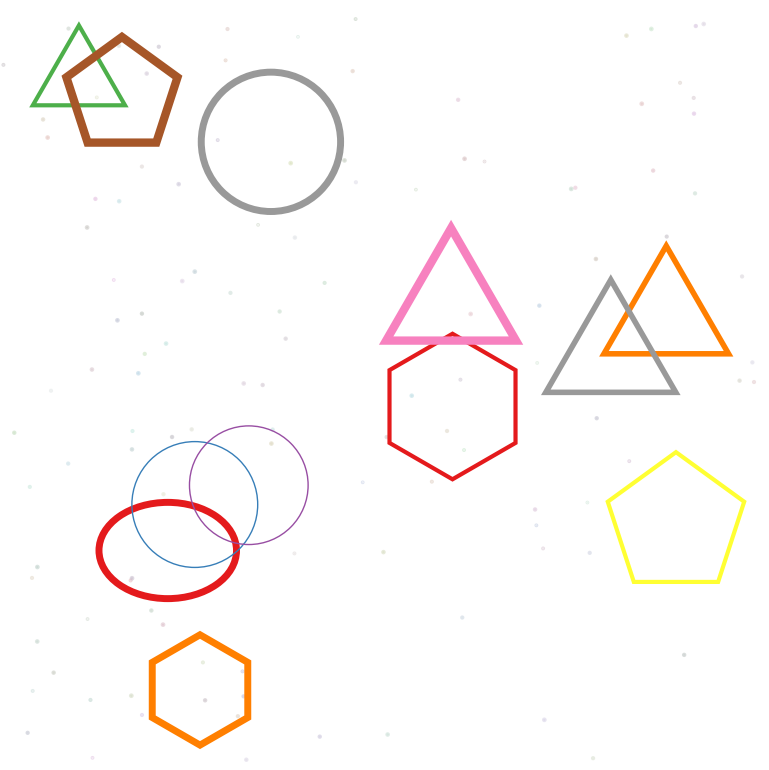[{"shape": "oval", "thickness": 2.5, "radius": 0.45, "center": [0.218, 0.285]}, {"shape": "hexagon", "thickness": 1.5, "radius": 0.47, "center": [0.588, 0.472]}, {"shape": "circle", "thickness": 0.5, "radius": 0.41, "center": [0.253, 0.345]}, {"shape": "triangle", "thickness": 1.5, "radius": 0.35, "center": [0.103, 0.898]}, {"shape": "circle", "thickness": 0.5, "radius": 0.39, "center": [0.323, 0.37]}, {"shape": "triangle", "thickness": 2, "radius": 0.47, "center": [0.865, 0.587]}, {"shape": "hexagon", "thickness": 2.5, "radius": 0.36, "center": [0.26, 0.104]}, {"shape": "pentagon", "thickness": 1.5, "radius": 0.47, "center": [0.878, 0.32]}, {"shape": "pentagon", "thickness": 3, "radius": 0.38, "center": [0.158, 0.876]}, {"shape": "triangle", "thickness": 3, "radius": 0.49, "center": [0.586, 0.606]}, {"shape": "circle", "thickness": 2.5, "radius": 0.45, "center": [0.352, 0.816]}, {"shape": "triangle", "thickness": 2, "radius": 0.49, "center": [0.793, 0.539]}]